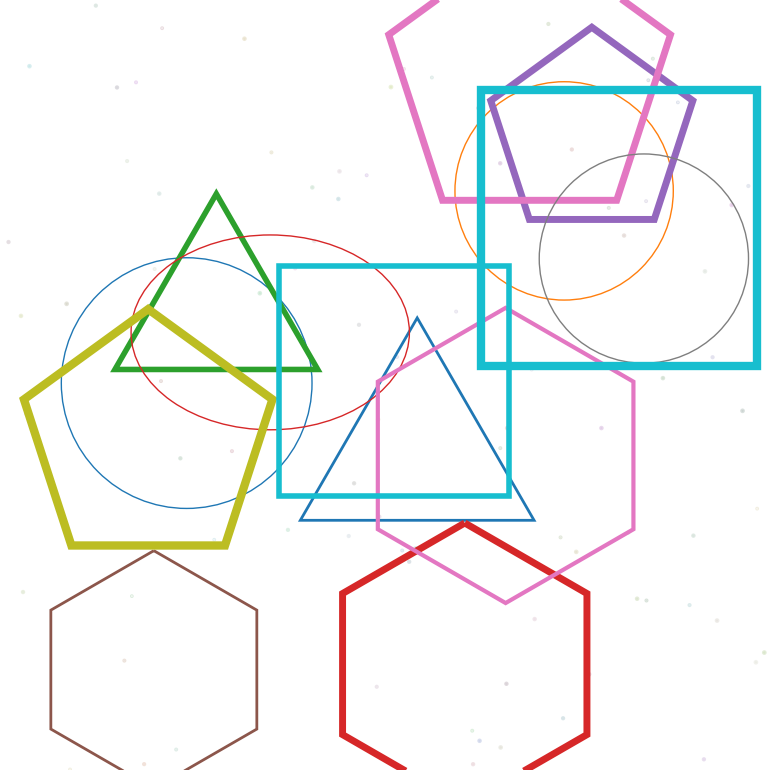[{"shape": "triangle", "thickness": 1, "radius": 0.88, "center": [0.542, 0.412]}, {"shape": "circle", "thickness": 0.5, "radius": 0.81, "center": [0.242, 0.502]}, {"shape": "circle", "thickness": 0.5, "radius": 0.71, "center": [0.733, 0.752]}, {"shape": "triangle", "thickness": 2, "radius": 0.76, "center": [0.281, 0.596]}, {"shape": "oval", "thickness": 0.5, "radius": 0.9, "center": [0.351, 0.568]}, {"shape": "hexagon", "thickness": 2.5, "radius": 0.92, "center": [0.604, 0.138]}, {"shape": "pentagon", "thickness": 2.5, "radius": 0.69, "center": [0.769, 0.827]}, {"shape": "hexagon", "thickness": 1, "radius": 0.77, "center": [0.2, 0.13]}, {"shape": "hexagon", "thickness": 1.5, "radius": 0.96, "center": [0.657, 0.408]}, {"shape": "pentagon", "thickness": 2.5, "radius": 0.96, "center": [0.688, 0.895]}, {"shape": "circle", "thickness": 0.5, "radius": 0.68, "center": [0.836, 0.664]}, {"shape": "pentagon", "thickness": 3, "radius": 0.85, "center": [0.192, 0.429]}, {"shape": "square", "thickness": 3, "radius": 0.9, "center": [0.804, 0.704]}, {"shape": "square", "thickness": 2, "radius": 0.75, "center": [0.512, 0.505]}]